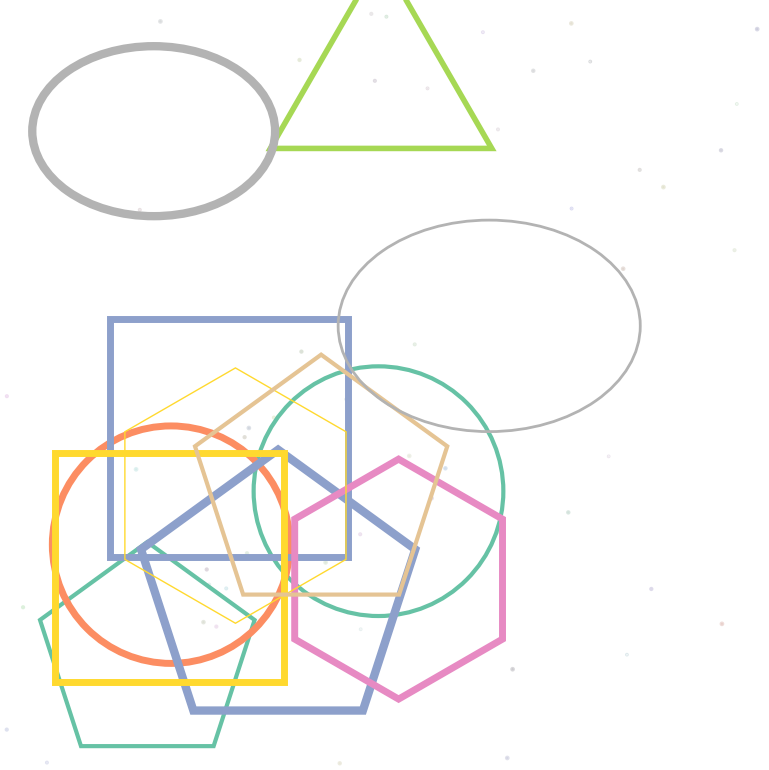[{"shape": "circle", "thickness": 1.5, "radius": 0.81, "center": [0.492, 0.362]}, {"shape": "pentagon", "thickness": 1.5, "radius": 0.73, "center": [0.191, 0.15]}, {"shape": "circle", "thickness": 2.5, "radius": 0.77, "center": [0.222, 0.293]}, {"shape": "pentagon", "thickness": 3, "radius": 0.94, "center": [0.361, 0.229]}, {"shape": "square", "thickness": 2.5, "radius": 0.77, "center": [0.297, 0.431]}, {"shape": "hexagon", "thickness": 2.5, "radius": 0.78, "center": [0.518, 0.248]}, {"shape": "triangle", "thickness": 2, "radius": 0.83, "center": [0.495, 0.89]}, {"shape": "hexagon", "thickness": 0.5, "radius": 0.83, "center": [0.306, 0.356]}, {"shape": "square", "thickness": 2.5, "radius": 0.74, "center": [0.22, 0.263]}, {"shape": "pentagon", "thickness": 1.5, "radius": 0.86, "center": [0.417, 0.367]}, {"shape": "oval", "thickness": 1, "radius": 0.98, "center": [0.635, 0.577]}, {"shape": "oval", "thickness": 3, "radius": 0.79, "center": [0.2, 0.83]}]